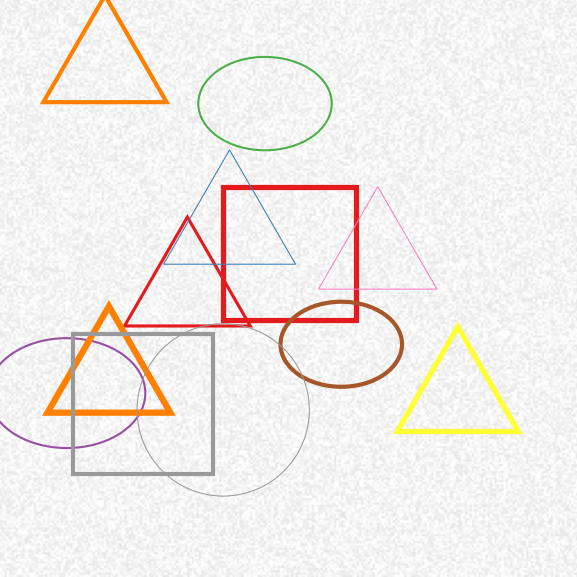[{"shape": "triangle", "thickness": 1.5, "radius": 0.63, "center": [0.324, 0.498]}, {"shape": "square", "thickness": 2.5, "radius": 0.58, "center": [0.501, 0.56]}, {"shape": "triangle", "thickness": 0.5, "radius": 0.66, "center": [0.397, 0.608]}, {"shape": "oval", "thickness": 1, "radius": 0.58, "center": [0.459, 0.82]}, {"shape": "oval", "thickness": 1, "radius": 0.68, "center": [0.116, 0.318]}, {"shape": "triangle", "thickness": 3, "radius": 0.61, "center": [0.189, 0.346]}, {"shape": "triangle", "thickness": 2, "radius": 0.62, "center": [0.182, 0.884]}, {"shape": "triangle", "thickness": 2.5, "radius": 0.6, "center": [0.793, 0.312]}, {"shape": "oval", "thickness": 2, "radius": 0.53, "center": [0.591, 0.403]}, {"shape": "triangle", "thickness": 0.5, "radius": 0.59, "center": [0.654, 0.558]}, {"shape": "square", "thickness": 2, "radius": 0.61, "center": [0.247, 0.3]}, {"shape": "circle", "thickness": 0.5, "radius": 0.75, "center": [0.386, 0.289]}]